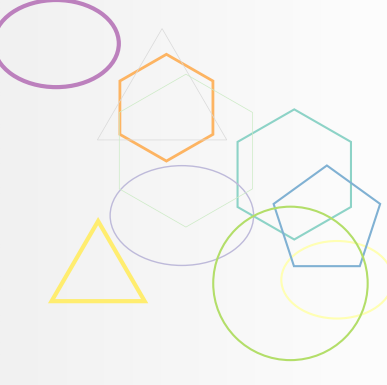[{"shape": "hexagon", "thickness": 1.5, "radius": 0.84, "center": [0.759, 0.547]}, {"shape": "oval", "thickness": 1.5, "radius": 0.72, "center": [0.87, 0.273]}, {"shape": "oval", "thickness": 1, "radius": 0.93, "center": [0.469, 0.44]}, {"shape": "pentagon", "thickness": 1.5, "radius": 0.72, "center": [0.844, 0.426]}, {"shape": "hexagon", "thickness": 2, "radius": 0.69, "center": [0.429, 0.72]}, {"shape": "circle", "thickness": 1.5, "radius": 1.0, "center": [0.75, 0.264]}, {"shape": "triangle", "thickness": 0.5, "radius": 0.96, "center": [0.418, 0.733]}, {"shape": "oval", "thickness": 3, "radius": 0.81, "center": [0.145, 0.887]}, {"shape": "hexagon", "thickness": 0.5, "radius": 0.99, "center": [0.48, 0.609]}, {"shape": "triangle", "thickness": 3, "radius": 0.69, "center": [0.253, 0.287]}]